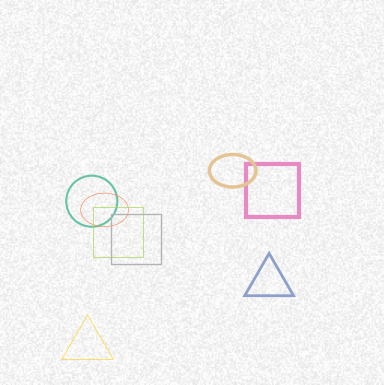[{"shape": "circle", "thickness": 1.5, "radius": 0.33, "center": [0.238, 0.477]}, {"shape": "oval", "thickness": 0.5, "radius": 0.31, "center": [0.272, 0.455]}, {"shape": "triangle", "thickness": 2, "radius": 0.37, "center": [0.699, 0.269]}, {"shape": "square", "thickness": 3, "radius": 0.35, "center": [0.708, 0.506]}, {"shape": "square", "thickness": 0.5, "radius": 0.32, "center": [0.306, 0.396]}, {"shape": "triangle", "thickness": 0.5, "radius": 0.39, "center": [0.227, 0.105]}, {"shape": "oval", "thickness": 2.5, "radius": 0.3, "center": [0.604, 0.557]}, {"shape": "square", "thickness": 1, "radius": 0.32, "center": [0.353, 0.38]}]